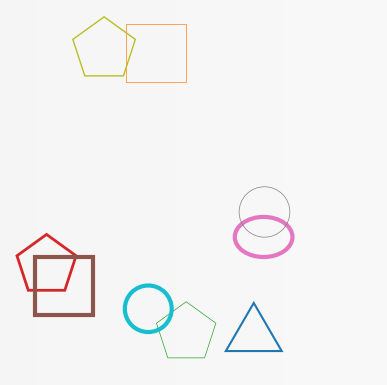[{"shape": "triangle", "thickness": 1.5, "radius": 0.42, "center": [0.655, 0.13]}, {"shape": "square", "thickness": 0.5, "radius": 0.38, "center": [0.403, 0.862]}, {"shape": "pentagon", "thickness": 0.5, "radius": 0.4, "center": [0.48, 0.136]}, {"shape": "pentagon", "thickness": 2, "radius": 0.4, "center": [0.12, 0.311]}, {"shape": "square", "thickness": 3, "radius": 0.38, "center": [0.166, 0.256]}, {"shape": "oval", "thickness": 3, "radius": 0.37, "center": [0.68, 0.385]}, {"shape": "circle", "thickness": 0.5, "radius": 0.33, "center": [0.683, 0.449]}, {"shape": "pentagon", "thickness": 1, "radius": 0.42, "center": [0.269, 0.871]}, {"shape": "circle", "thickness": 3, "radius": 0.3, "center": [0.383, 0.198]}]